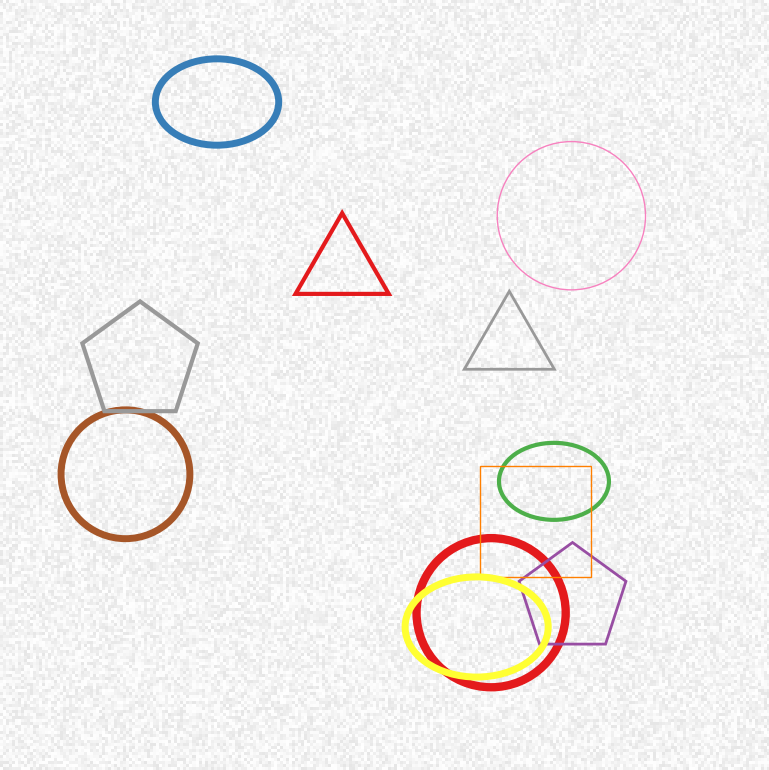[{"shape": "triangle", "thickness": 1.5, "radius": 0.35, "center": [0.444, 0.653]}, {"shape": "circle", "thickness": 3, "radius": 0.48, "center": [0.638, 0.204]}, {"shape": "oval", "thickness": 2.5, "radius": 0.4, "center": [0.282, 0.868]}, {"shape": "oval", "thickness": 1.5, "radius": 0.36, "center": [0.719, 0.375]}, {"shape": "pentagon", "thickness": 1, "radius": 0.36, "center": [0.744, 0.223]}, {"shape": "square", "thickness": 0.5, "radius": 0.36, "center": [0.696, 0.323]}, {"shape": "oval", "thickness": 2.5, "radius": 0.46, "center": [0.619, 0.186]}, {"shape": "circle", "thickness": 2.5, "radius": 0.42, "center": [0.163, 0.384]}, {"shape": "circle", "thickness": 0.5, "radius": 0.48, "center": [0.742, 0.72]}, {"shape": "pentagon", "thickness": 1.5, "radius": 0.39, "center": [0.182, 0.53]}, {"shape": "triangle", "thickness": 1, "radius": 0.34, "center": [0.661, 0.554]}]